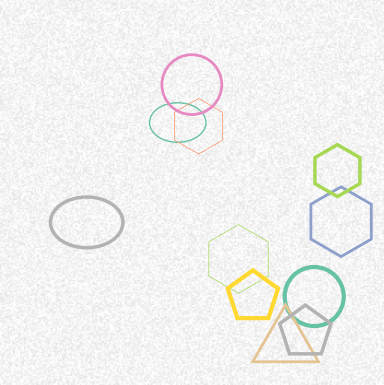[{"shape": "oval", "thickness": 1, "radius": 0.37, "center": [0.462, 0.682]}, {"shape": "circle", "thickness": 3, "radius": 0.38, "center": [0.816, 0.23]}, {"shape": "hexagon", "thickness": 0.5, "radius": 0.36, "center": [0.516, 0.672]}, {"shape": "hexagon", "thickness": 2, "radius": 0.45, "center": [0.886, 0.424]}, {"shape": "circle", "thickness": 2, "radius": 0.39, "center": [0.498, 0.78]}, {"shape": "hexagon", "thickness": 0.5, "radius": 0.45, "center": [0.62, 0.327]}, {"shape": "hexagon", "thickness": 2.5, "radius": 0.34, "center": [0.876, 0.557]}, {"shape": "pentagon", "thickness": 3, "radius": 0.34, "center": [0.657, 0.229]}, {"shape": "triangle", "thickness": 2, "radius": 0.49, "center": [0.742, 0.11]}, {"shape": "pentagon", "thickness": 2.5, "radius": 0.35, "center": [0.793, 0.138]}, {"shape": "oval", "thickness": 2.5, "radius": 0.47, "center": [0.225, 0.422]}]